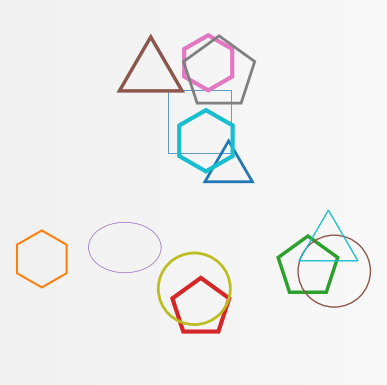[{"shape": "triangle", "thickness": 2, "radius": 0.35, "center": [0.59, 0.563]}, {"shape": "square", "thickness": 0.5, "radius": 0.41, "center": [0.515, 0.684]}, {"shape": "hexagon", "thickness": 1.5, "radius": 0.37, "center": [0.108, 0.327]}, {"shape": "pentagon", "thickness": 2.5, "radius": 0.4, "center": [0.795, 0.306]}, {"shape": "pentagon", "thickness": 3, "radius": 0.39, "center": [0.518, 0.201]}, {"shape": "oval", "thickness": 0.5, "radius": 0.47, "center": [0.322, 0.357]}, {"shape": "circle", "thickness": 1, "radius": 0.47, "center": [0.863, 0.296]}, {"shape": "triangle", "thickness": 2.5, "radius": 0.47, "center": [0.389, 0.811]}, {"shape": "hexagon", "thickness": 3, "radius": 0.36, "center": [0.537, 0.837]}, {"shape": "pentagon", "thickness": 2, "radius": 0.48, "center": [0.566, 0.81]}, {"shape": "circle", "thickness": 2, "radius": 0.46, "center": [0.501, 0.25]}, {"shape": "hexagon", "thickness": 3, "radius": 0.4, "center": [0.531, 0.634]}, {"shape": "triangle", "thickness": 1, "radius": 0.44, "center": [0.848, 0.366]}]